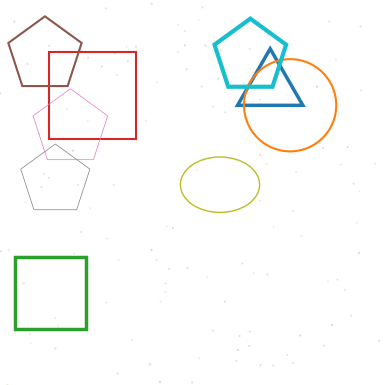[{"shape": "triangle", "thickness": 2.5, "radius": 0.49, "center": [0.702, 0.775]}, {"shape": "circle", "thickness": 1.5, "radius": 0.6, "center": [0.754, 0.727]}, {"shape": "square", "thickness": 2.5, "radius": 0.46, "center": [0.131, 0.238]}, {"shape": "square", "thickness": 1.5, "radius": 0.57, "center": [0.24, 0.752]}, {"shape": "pentagon", "thickness": 1.5, "radius": 0.5, "center": [0.117, 0.857]}, {"shape": "pentagon", "thickness": 0.5, "radius": 0.51, "center": [0.183, 0.668]}, {"shape": "pentagon", "thickness": 0.5, "radius": 0.47, "center": [0.144, 0.532]}, {"shape": "oval", "thickness": 1, "radius": 0.51, "center": [0.571, 0.52]}, {"shape": "pentagon", "thickness": 3, "radius": 0.49, "center": [0.65, 0.854]}]